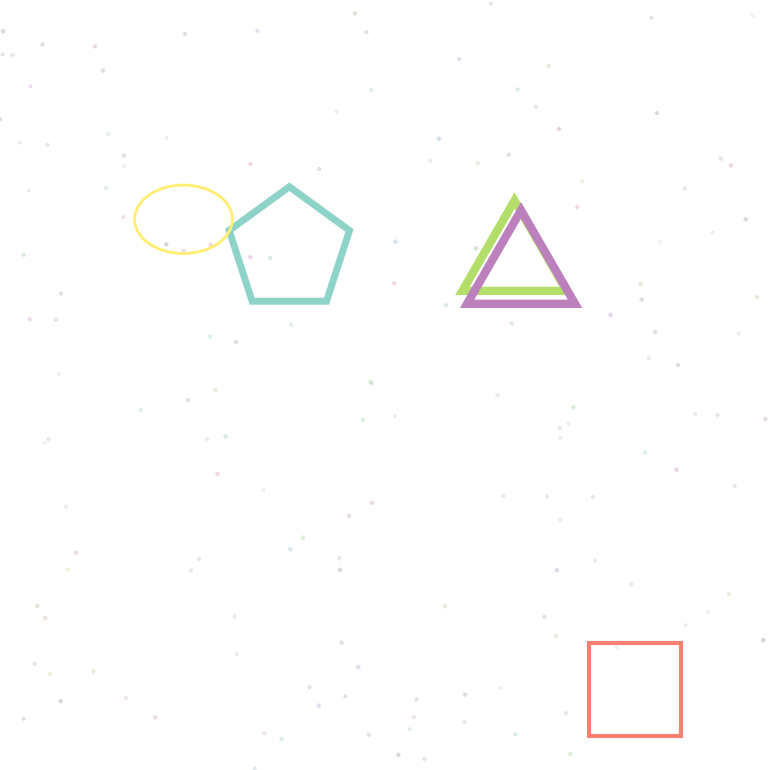[{"shape": "pentagon", "thickness": 2.5, "radius": 0.41, "center": [0.376, 0.675]}, {"shape": "square", "thickness": 1.5, "radius": 0.3, "center": [0.825, 0.105]}, {"shape": "triangle", "thickness": 3, "radius": 0.39, "center": [0.668, 0.661]}, {"shape": "triangle", "thickness": 3, "radius": 0.4, "center": [0.677, 0.646]}, {"shape": "oval", "thickness": 1, "radius": 0.32, "center": [0.238, 0.715]}]